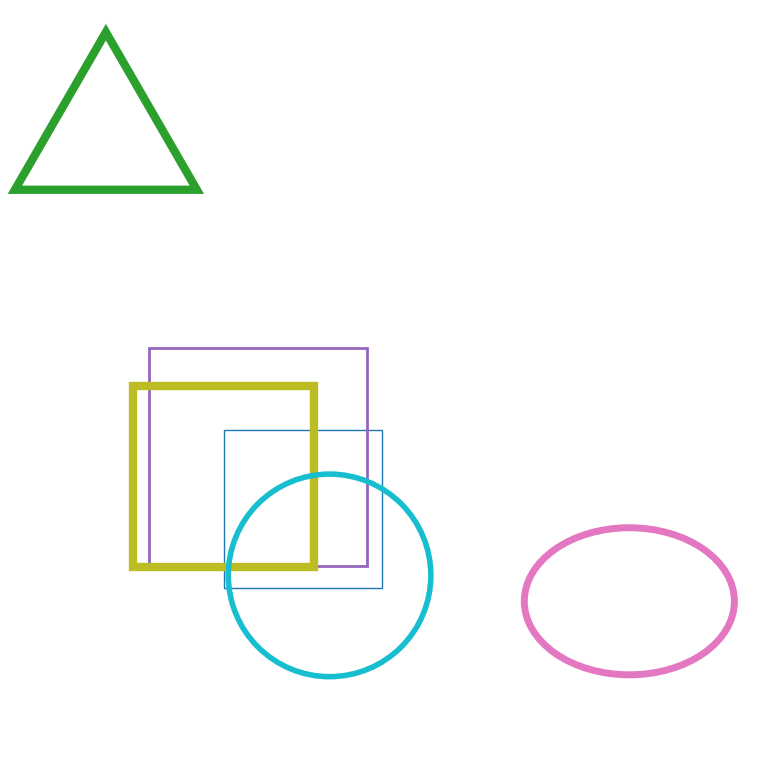[{"shape": "square", "thickness": 0.5, "radius": 0.51, "center": [0.394, 0.339]}, {"shape": "triangle", "thickness": 3, "radius": 0.68, "center": [0.137, 0.822]}, {"shape": "square", "thickness": 1, "radius": 0.71, "center": [0.335, 0.406]}, {"shape": "oval", "thickness": 2.5, "radius": 0.68, "center": [0.817, 0.219]}, {"shape": "square", "thickness": 3, "radius": 0.59, "center": [0.291, 0.381]}, {"shape": "circle", "thickness": 2, "radius": 0.66, "center": [0.428, 0.253]}]